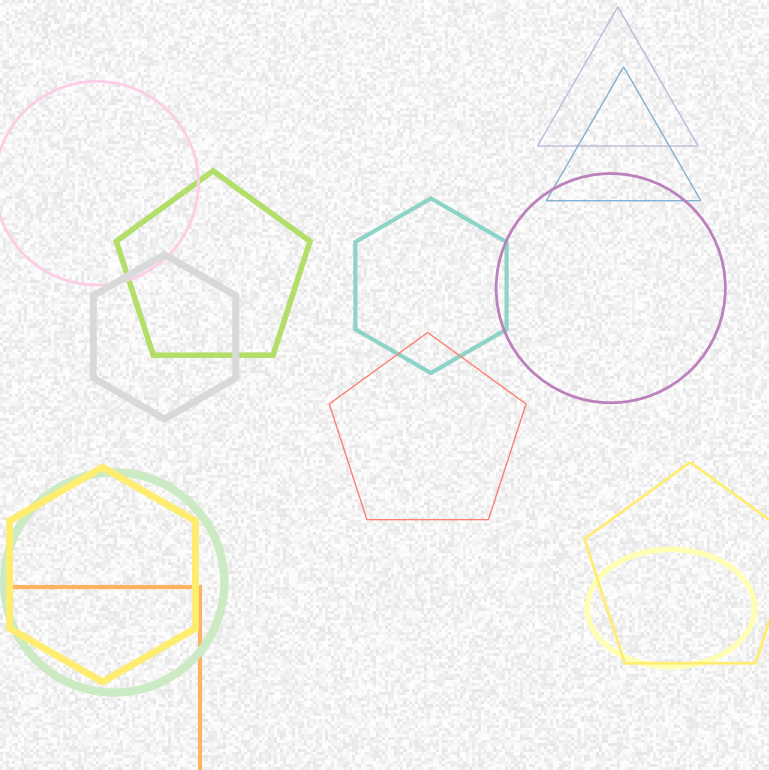[{"shape": "hexagon", "thickness": 1.5, "radius": 0.57, "center": [0.56, 0.629]}, {"shape": "oval", "thickness": 2, "radius": 0.54, "center": [0.871, 0.21]}, {"shape": "triangle", "thickness": 0.5, "radius": 0.6, "center": [0.802, 0.871]}, {"shape": "pentagon", "thickness": 0.5, "radius": 0.67, "center": [0.555, 0.434]}, {"shape": "triangle", "thickness": 0.5, "radius": 0.58, "center": [0.81, 0.797]}, {"shape": "square", "thickness": 1.5, "radius": 0.66, "center": [0.128, 0.106]}, {"shape": "pentagon", "thickness": 2, "radius": 0.66, "center": [0.277, 0.646]}, {"shape": "circle", "thickness": 1, "radius": 0.66, "center": [0.125, 0.762]}, {"shape": "hexagon", "thickness": 2.5, "radius": 0.53, "center": [0.214, 0.563]}, {"shape": "circle", "thickness": 1, "radius": 0.74, "center": [0.793, 0.626]}, {"shape": "circle", "thickness": 3, "radius": 0.72, "center": [0.148, 0.244]}, {"shape": "hexagon", "thickness": 2.5, "radius": 0.7, "center": [0.133, 0.254]}, {"shape": "pentagon", "thickness": 1, "radius": 0.72, "center": [0.896, 0.255]}]